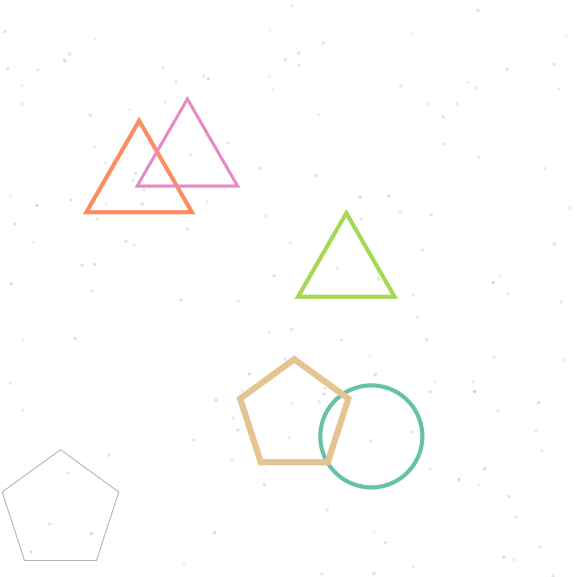[{"shape": "circle", "thickness": 2, "radius": 0.44, "center": [0.643, 0.243]}, {"shape": "triangle", "thickness": 2, "radius": 0.53, "center": [0.241, 0.684]}, {"shape": "triangle", "thickness": 1.5, "radius": 0.5, "center": [0.324, 0.727]}, {"shape": "triangle", "thickness": 2, "radius": 0.48, "center": [0.6, 0.534]}, {"shape": "pentagon", "thickness": 3, "radius": 0.49, "center": [0.51, 0.278]}, {"shape": "pentagon", "thickness": 0.5, "radius": 0.53, "center": [0.105, 0.114]}]